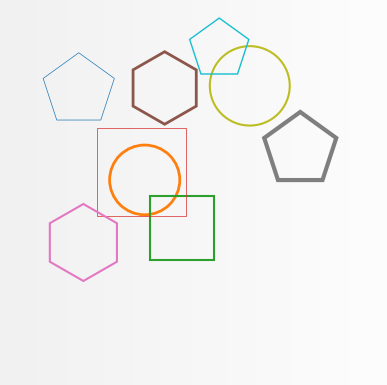[{"shape": "pentagon", "thickness": 0.5, "radius": 0.48, "center": [0.203, 0.766]}, {"shape": "circle", "thickness": 2, "radius": 0.45, "center": [0.373, 0.533]}, {"shape": "square", "thickness": 1.5, "radius": 0.42, "center": [0.47, 0.408]}, {"shape": "square", "thickness": 0.5, "radius": 0.57, "center": [0.366, 0.553]}, {"shape": "hexagon", "thickness": 2, "radius": 0.47, "center": [0.425, 0.771]}, {"shape": "hexagon", "thickness": 1.5, "radius": 0.5, "center": [0.215, 0.37]}, {"shape": "pentagon", "thickness": 3, "radius": 0.49, "center": [0.775, 0.611]}, {"shape": "circle", "thickness": 1.5, "radius": 0.52, "center": [0.645, 0.777]}, {"shape": "pentagon", "thickness": 1, "radius": 0.4, "center": [0.566, 0.873]}]